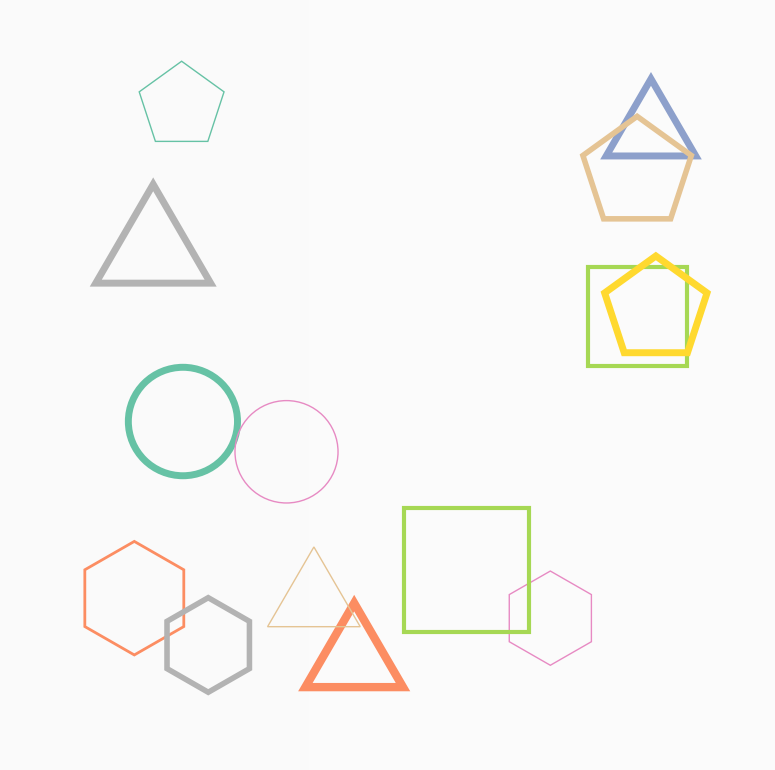[{"shape": "pentagon", "thickness": 0.5, "radius": 0.29, "center": [0.234, 0.863]}, {"shape": "circle", "thickness": 2.5, "radius": 0.35, "center": [0.236, 0.453]}, {"shape": "hexagon", "thickness": 1, "radius": 0.37, "center": [0.173, 0.223]}, {"shape": "triangle", "thickness": 3, "radius": 0.36, "center": [0.457, 0.144]}, {"shape": "triangle", "thickness": 2.5, "radius": 0.33, "center": [0.84, 0.831]}, {"shape": "circle", "thickness": 0.5, "radius": 0.33, "center": [0.37, 0.413]}, {"shape": "hexagon", "thickness": 0.5, "radius": 0.31, "center": [0.71, 0.197]}, {"shape": "square", "thickness": 1.5, "radius": 0.32, "center": [0.822, 0.589]}, {"shape": "square", "thickness": 1.5, "radius": 0.4, "center": [0.602, 0.259]}, {"shape": "pentagon", "thickness": 2.5, "radius": 0.35, "center": [0.846, 0.598]}, {"shape": "triangle", "thickness": 0.5, "radius": 0.35, "center": [0.405, 0.221]}, {"shape": "pentagon", "thickness": 2, "radius": 0.37, "center": [0.822, 0.775]}, {"shape": "hexagon", "thickness": 2, "radius": 0.31, "center": [0.269, 0.162]}, {"shape": "triangle", "thickness": 2.5, "radius": 0.43, "center": [0.198, 0.675]}]